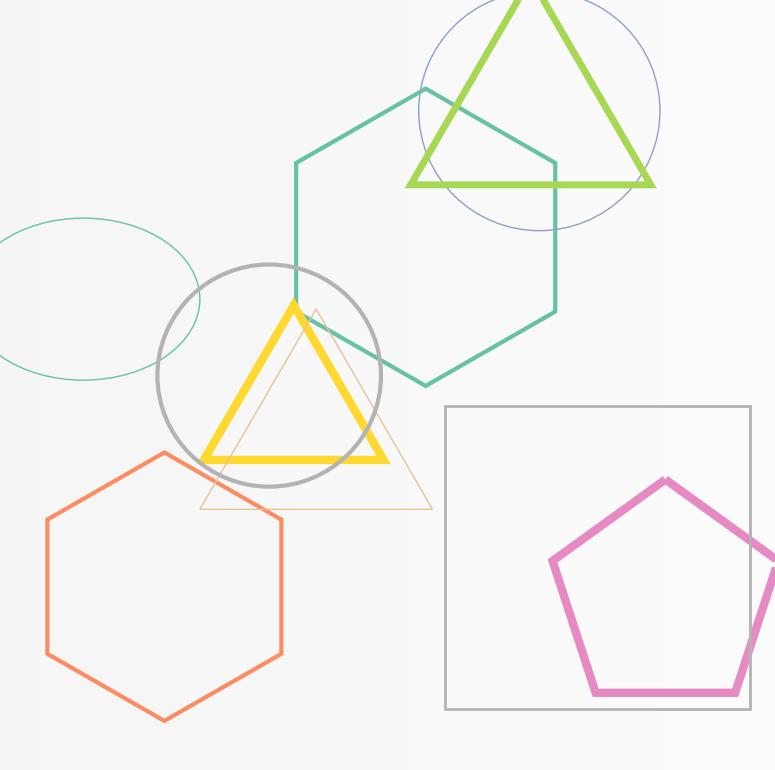[{"shape": "oval", "thickness": 0.5, "radius": 0.75, "center": [0.108, 0.612]}, {"shape": "hexagon", "thickness": 1.5, "radius": 0.97, "center": [0.549, 0.692]}, {"shape": "hexagon", "thickness": 1.5, "radius": 0.87, "center": [0.212, 0.238]}, {"shape": "circle", "thickness": 0.5, "radius": 0.78, "center": [0.696, 0.856]}, {"shape": "pentagon", "thickness": 3, "radius": 0.77, "center": [0.859, 0.224]}, {"shape": "triangle", "thickness": 2.5, "radius": 0.89, "center": [0.685, 0.849]}, {"shape": "triangle", "thickness": 3, "radius": 0.67, "center": [0.379, 0.47]}, {"shape": "triangle", "thickness": 0.5, "radius": 0.87, "center": [0.408, 0.425]}, {"shape": "square", "thickness": 1, "radius": 0.98, "center": [0.771, 0.276]}, {"shape": "circle", "thickness": 1.5, "radius": 0.72, "center": [0.347, 0.512]}]